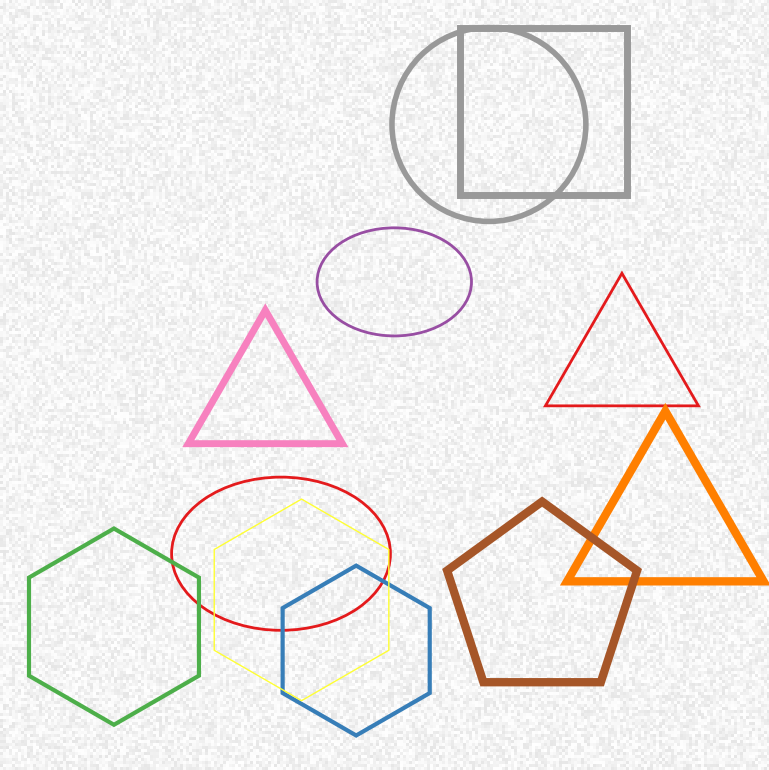[{"shape": "oval", "thickness": 1, "radius": 0.71, "center": [0.365, 0.281]}, {"shape": "triangle", "thickness": 1, "radius": 0.57, "center": [0.808, 0.53]}, {"shape": "hexagon", "thickness": 1.5, "radius": 0.55, "center": [0.463, 0.155]}, {"shape": "hexagon", "thickness": 1.5, "radius": 0.64, "center": [0.148, 0.186]}, {"shape": "oval", "thickness": 1, "radius": 0.5, "center": [0.512, 0.634]}, {"shape": "triangle", "thickness": 3, "radius": 0.74, "center": [0.864, 0.319]}, {"shape": "hexagon", "thickness": 0.5, "radius": 0.65, "center": [0.392, 0.221]}, {"shape": "pentagon", "thickness": 3, "radius": 0.65, "center": [0.704, 0.219]}, {"shape": "triangle", "thickness": 2.5, "radius": 0.58, "center": [0.345, 0.482]}, {"shape": "square", "thickness": 2.5, "radius": 0.54, "center": [0.706, 0.855]}, {"shape": "circle", "thickness": 2, "radius": 0.63, "center": [0.635, 0.838]}]